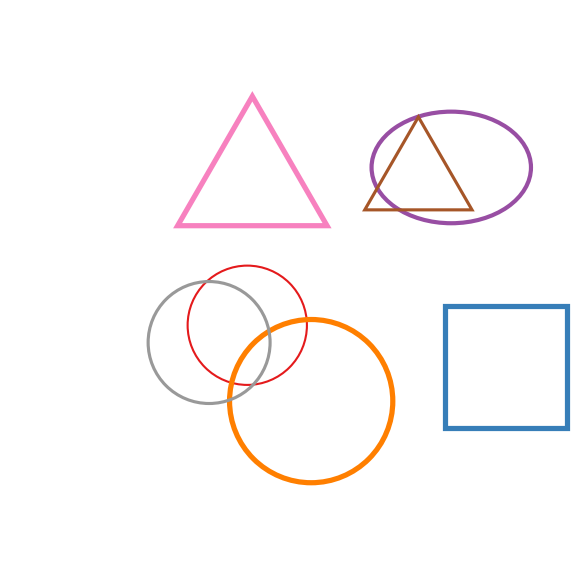[{"shape": "circle", "thickness": 1, "radius": 0.52, "center": [0.428, 0.436]}, {"shape": "square", "thickness": 2.5, "radius": 0.53, "center": [0.876, 0.363]}, {"shape": "oval", "thickness": 2, "radius": 0.69, "center": [0.781, 0.709]}, {"shape": "circle", "thickness": 2.5, "radius": 0.71, "center": [0.539, 0.305]}, {"shape": "triangle", "thickness": 1.5, "radius": 0.54, "center": [0.724, 0.689]}, {"shape": "triangle", "thickness": 2.5, "radius": 0.75, "center": [0.437, 0.683]}, {"shape": "circle", "thickness": 1.5, "radius": 0.53, "center": [0.362, 0.406]}]